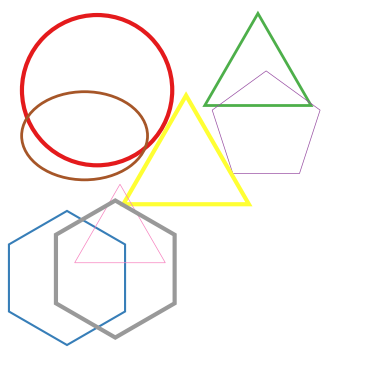[{"shape": "circle", "thickness": 3, "radius": 0.98, "center": [0.252, 0.766]}, {"shape": "hexagon", "thickness": 1.5, "radius": 0.87, "center": [0.174, 0.278]}, {"shape": "triangle", "thickness": 2, "radius": 0.8, "center": [0.67, 0.806]}, {"shape": "pentagon", "thickness": 0.5, "radius": 0.74, "center": [0.691, 0.668]}, {"shape": "triangle", "thickness": 3, "radius": 0.94, "center": [0.483, 0.564]}, {"shape": "oval", "thickness": 2, "radius": 0.82, "center": [0.22, 0.647]}, {"shape": "triangle", "thickness": 0.5, "radius": 0.68, "center": [0.312, 0.386]}, {"shape": "hexagon", "thickness": 3, "radius": 0.89, "center": [0.299, 0.301]}]